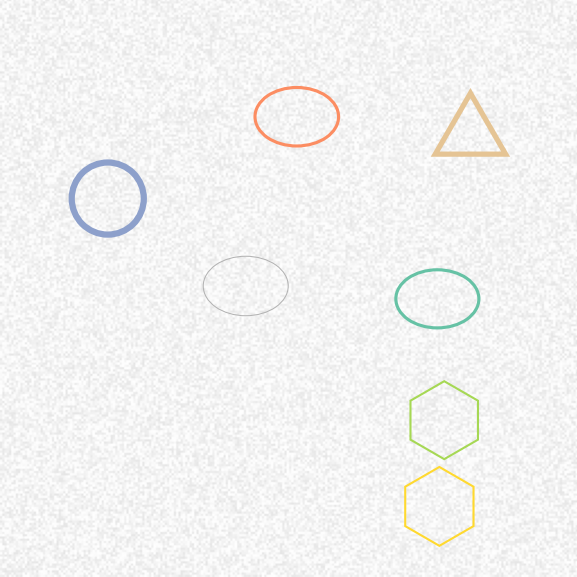[{"shape": "oval", "thickness": 1.5, "radius": 0.36, "center": [0.757, 0.482]}, {"shape": "oval", "thickness": 1.5, "radius": 0.36, "center": [0.514, 0.797]}, {"shape": "circle", "thickness": 3, "radius": 0.31, "center": [0.187, 0.655]}, {"shape": "hexagon", "thickness": 1, "radius": 0.34, "center": [0.769, 0.272]}, {"shape": "hexagon", "thickness": 1, "radius": 0.34, "center": [0.761, 0.122]}, {"shape": "triangle", "thickness": 2.5, "radius": 0.35, "center": [0.815, 0.767]}, {"shape": "oval", "thickness": 0.5, "radius": 0.37, "center": [0.426, 0.504]}]